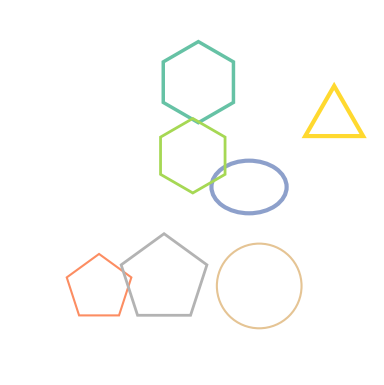[{"shape": "hexagon", "thickness": 2.5, "radius": 0.53, "center": [0.515, 0.787]}, {"shape": "pentagon", "thickness": 1.5, "radius": 0.44, "center": [0.257, 0.252]}, {"shape": "oval", "thickness": 3, "radius": 0.49, "center": [0.647, 0.514]}, {"shape": "hexagon", "thickness": 2, "radius": 0.48, "center": [0.501, 0.596]}, {"shape": "triangle", "thickness": 3, "radius": 0.43, "center": [0.868, 0.69]}, {"shape": "circle", "thickness": 1.5, "radius": 0.55, "center": [0.673, 0.257]}, {"shape": "pentagon", "thickness": 2, "radius": 0.59, "center": [0.426, 0.276]}]